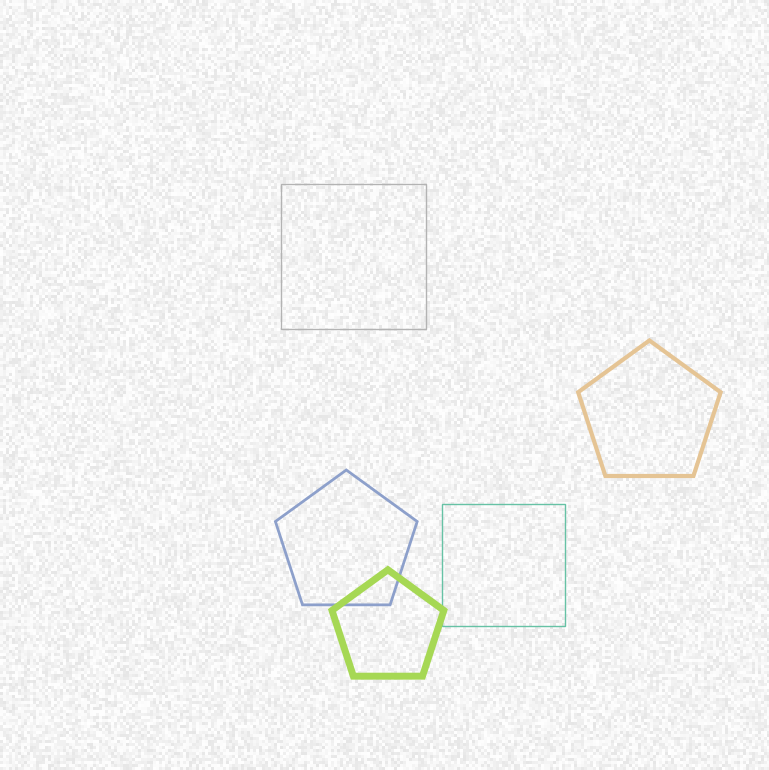[{"shape": "square", "thickness": 0.5, "radius": 0.4, "center": [0.654, 0.267]}, {"shape": "pentagon", "thickness": 1, "radius": 0.48, "center": [0.45, 0.293]}, {"shape": "pentagon", "thickness": 2.5, "radius": 0.38, "center": [0.504, 0.184]}, {"shape": "pentagon", "thickness": 1.5, "radius": 0.49, "center": [0.843, 0.461]}, {"shape": "square", "thickness": 0.5, "radius": 0.47, "center": [0.459, 0.667]}]